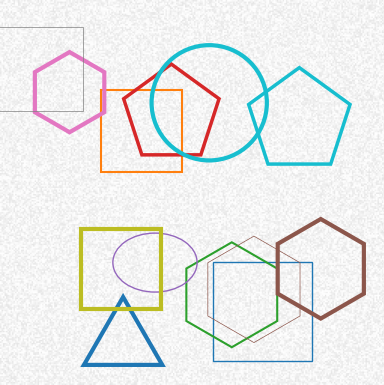[{"shape": "triangle", "thickness": 3, "radius": 0.59, "center": [0.32, 0.111]}, {"shape": "square", "thickness": 1, "radius": 0.64, "center": [0.682, 0.191]}, {"shape": "square", "thickness": 1.5, "radius": 0.53, "center": [0.367, 0.66]}, {"shape": "hexagon", "thickness": 1.5, "radius": 0.68, "center": [0.602, 0.234]}, {"shape": "pentagon", "thickness": 2.5, "radius": 0.65, "center": [0.445, 0.703]}, {"shape": "oval", "thickness": 1, "radius": 0.55, "center": [0.403, 0.318]}, {"shape": "hexagon", "thickness": 0.5, "radius": 0.69, "center": [0.66, 0.248]}, {"shape": "hexagon", "thickness": 3, "radius": 0.65, "center": [0.833, 0.302]}, {"shape": "hexagon", "thickness": 3, "radius": 0.52, "center": [0.181, 0.761]}, {"shape": "square", "thickness": 0.5, "radius": 0.54, "center": [0.106, 0.822]}, {"shape": "square", "thickness": 3, "radius": 0.52, "center": [0.314, 0.3]}, {"shape": "pentagon", "thickness": 2.5, "radius": 0.69, "center": [0.778, 0.686]}, {"shape": "circle", "thickness": 3, "radius": 0.75, "center": [0.543, 0.733]}]